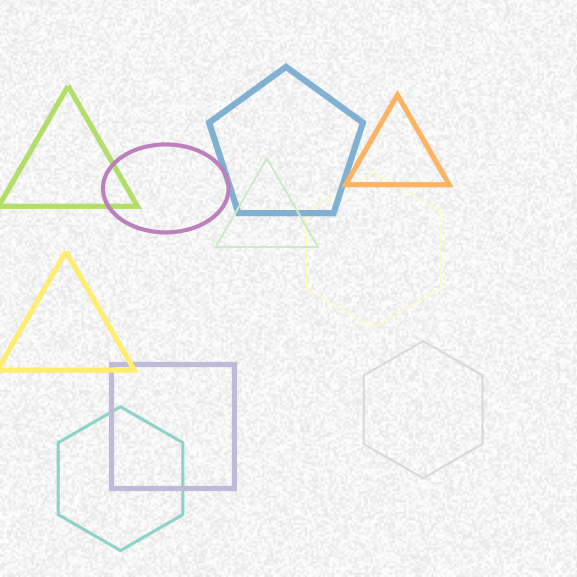[{"shape": "hexagon", "thickness": 1.5, "radius": 0.62, "center": [0.209, 0.17]}, {"shape": "hexagon", "thickness": 0.5, "radius": 0.67, "center": [0.647, 0.566]}, {"shape": "square", "thickness": 2.5, "radius": 0.54, "center": [0.299, 0.262]}, {"shape": "pentagon", "thickness": 3, "radius": 0.7, "center": [0.495, 0.743]}, {"shape": "triangle", "thickness": 2.5, "radius": 0.52, "center": [0.688, 0.731]}, {"shape": "triangle", "thickness": 2.5, "radius": 0.69, "center": [0.118, 0.711]}, {"shape": "hexagon", "thickness": 1, "radius": 0.59, "center": [0.733, 0.29]}, {"shape": "oval", "thickness": 2, "radius": 0.54, "center": [0.287, 0.673]}, {"shape": "triangle", "thickness": 1, "radius": 0.51, "center": [0.462, 0.622]}, {"shape": "triangle", "thickness": 2.5, "radius": 0.68, "center": [0.114, 0.427]}]